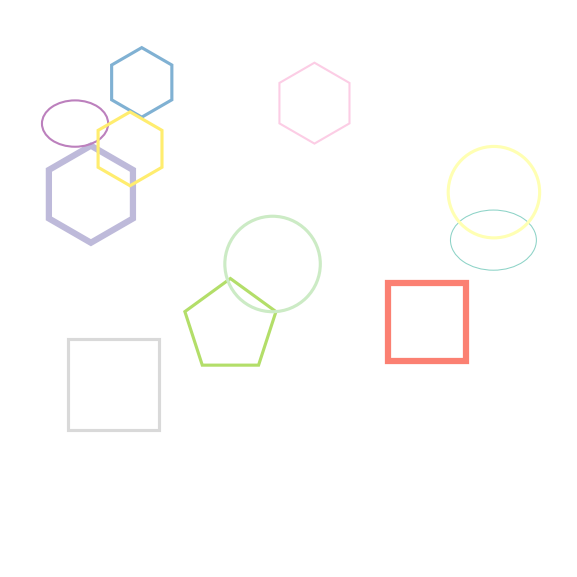[{"shape": "oval", "thickness": 0.5, "radius": 0.37, "center": [0.854, 0.583]}, {"shape": "circle", "thickness": 1.5, "radius": 0.4, "center": [0.855, 0.666]}, {"shape": "hexagon", "thickness": 3, "radius": 0.42, "center": [0.157, 0.663]}, {"shape": "square", "thickness": 3, "radius": 0.34, "center": [0.74, 0.442]}, {"shape": "hexagon", "thickness": 1.5, "radius": 0.3, "center": [0.245, 0.856]}, {"shape": "pentagon", "thickness": 1.5, "radius": 0.41, "center": [0.399, 0.434]}, {"shape": "hexagon", "thickness": 1, "radius": 0.35, "center": [0.545, 0.82]}, {"shape": "square", "thickness": 1.5, "radius": 0.39, "center": [0.197, 0.333]}, {"shape": "oval", "thickness": 1, "radius": 0.29, "center": [0.13, 0.785]}, {"shape": "circle", "thickness": 1.5, "radius": 0.41, "center": [0.472, 0.542]}, {"shape": "hexagon", "thickness": 1.5, "radius": 0.32, "center": [0.225, 0.741]}]